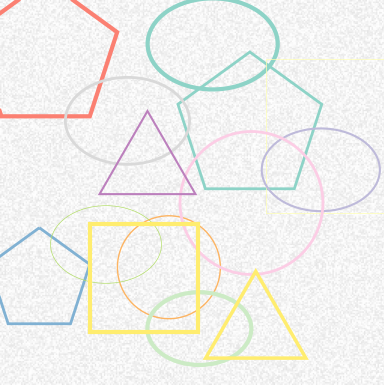[{"shape": "pentagon", "thickness": 2, "radius": 0.98, "center": [0.649, 0.669]}, {"shape": "oval", "thickness": 3, "radius": 0.84, "center": [0.552, 0.886]}, {"shape": "square", "thickness": 0.5, "radius": 1.0, "center": [0.891, 0.647]}, {"shape": "oval", "thickness": 1.5, "radius": 0.77, "center": [0.833, 0.559]}, {"shape": "pentagon", "thickness": 3, "radius": 0.98, "center": [0.118, 0.856]}, {"shape": "pentagon", "thickness": 2, "radius": 0.69, "center": [0.102, 0.271]}, {"shape": "circle", "thickness": 1, "radius": 0.67, "center": [0.439, 0.306]}, {"shape": "oval", "thickness": 0.5, "radius": 0.72, "center": [0.275, 0.365]}, {"shape": "circle", "thickness": 2, "radius": 0.93, "center": [0.653, 0.473]}, {"shape": "oval", "thickness": 2, "radius": 0.81, "center": [0.331, 0.686]}, {"shape": "triangle", "thickness": 1.5, "radius": 0.72, "center": [0.383, 0.568]}, {"shape": "oval", "thickness": 3, "radius": 0.68, "center": [0.518, 0.147]}, {"shape": "square", "thickness": 3, "radius": 0.7, "center": [0.375, 0.278]}, {"shape": "triangle", "thickness": 2.5, "radius": 0.75, "center": [0.664, 0.145]}]